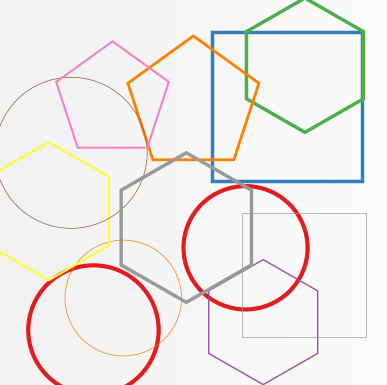[{"shape": "circle", "thickness": 3, "radius": 0.84, "center": [0.241, 0.143]}, {"shape": "circle", "thickness": 3, "radius": 0.8, "center": [0.634, 0.356]}, {"shape": "square", "thickness": 2.5, "radius": 0.97, "center": [0.74, 0.723]}, {"shape": "hexagon", "thickness": 2.5, "radius": 0.87, "center": [0.787, 0.831]}, {"shape": "hexagon", "thickness": 1, "radius": 0.81, "center": [0.679, 0.163]}, {"shape": "circle", "thickness": 0.5, "radius": 0.75, "center": [0.318, 0.226]}, {"shape": "pentagon", "thickness": 2, "radius": 0.89, "center": [0.499, 0.729]}, {"shape": "hexagon", "thickness": 1.5, "radius": 0.9, "center": [0.126, 0.452]}, {"shape": "circle", "thickness": 0.5, "radius": 0.98, "center": [0.184, 0.603]}, {"shape": "pentagon", "thickness": 1.5, "radius": 0.76, "center": [0.29, 0.74]}, {"shape": "hexagon", "thickness": 2.5, "radius": 0.97, "center": [0.481, 0.409]}, {"shape": "square", "thickness": 0.5, "radius": 0.8, "center": [0.785, 0.286]}]